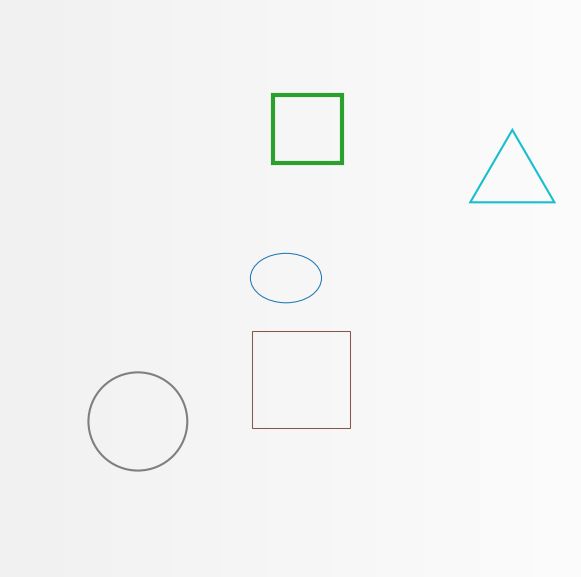[{"shape": "oval", "thickness": 0.5, "radius": 0.31, "center": [0.492, 0.518]}, {"shape": "square", "thickness": 2, "radius": 0.3, "center": [0.53, 0.775]}, {"shape": "square", "thickness": 0.5, "radius": 0.42, "center": [0.518, 0.342]}, {"shape": "circle", "thickness": 1, "radius": 0.43, "center": [0.237, 0.269]}, {"shape": "triangle", "thickness": 1, "radius": 0.42, "center": [0.881, 0.691]}]